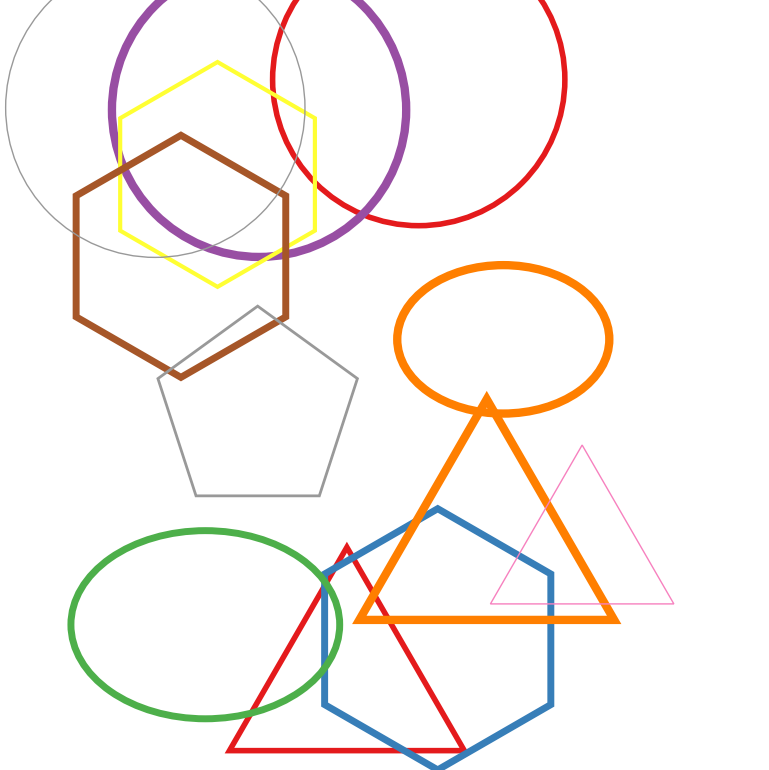[{"shape": "circle", "thickness": 2, "radius": 0.95, "center": [0.544, 0.897]}, {"shape": "triangle", "thickness": 2, "radius": 0.88, "center": [0.45, 0.113]}, {"shape": "hexagon", "thickness": 2.5, "radius": 0.85, "center": [0.568, 0.17]}, {"shape": "oval", "thickness": 2.5, "radius": 0.87, "center": [0.267, 0.189]}, {"shape": "circle", "thickness": 3, "radius": 0.96, "center": [0.336, 0.857]}, {"shape": "oval", "thickness": 3, "radius": 0.69, "center": [0.654, 0.559]}, {"shape": "triangle", "thickness": 3, "radius": 0.96, "center": [0.632, 0.29]}, {"shape": "hexagon", "thickness": 1.5, "radius": 0.73, "center": [0.283, 0.773]}, {"shape": "hexagon", "thickness": 2.5, "radius": 0.79, "center": [0.235, 0.667]}, {"shape": "triangle", "thickness": 0.5, "radius": 0.69, "center": [0.756, 0.284]}, {"shape": "circle", "thickness": 0.5, "radius": 0.97, "center": [0.202, 0.86]}, {"shape": "pentagon", "thickness": 1, "radius": 0.68, "center": [0.335, 0.466]}]